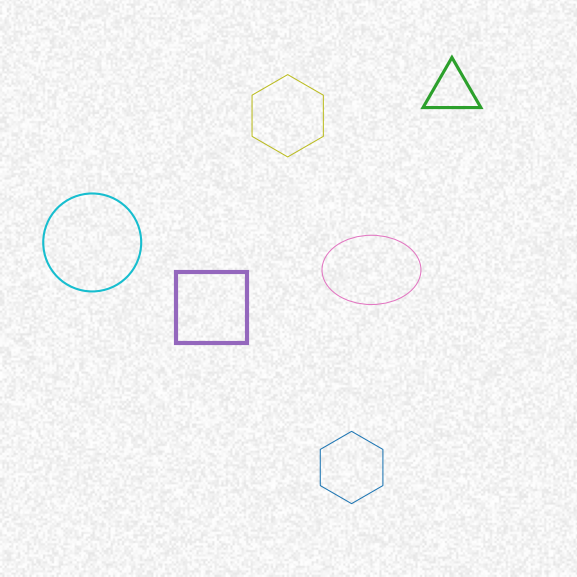[{"shape": "hexagon", "thickness": 0.5, "radius": 0.31, "center": [0.609, 0.19]}, {"shape": "triangle", "thickness": 1.5, "radius": 0.29, "center": [0.783, 0.842]}, {"shape": "square", "thickness": 2, "radius": 0.31, "center": [0.366, 0.466]}, {"shape": "oval", "thickness": 0.5, "radius": 0.43, "center": [0.643, 0.532]}, {"shape": "hexagon", "thickness": 0.5, "radius": 0.36, "center": [0.498, 0.799]}, {"shape": "circle", "thickness": 1, "radius": 0.42, "center": [0.16, 0.579]}]